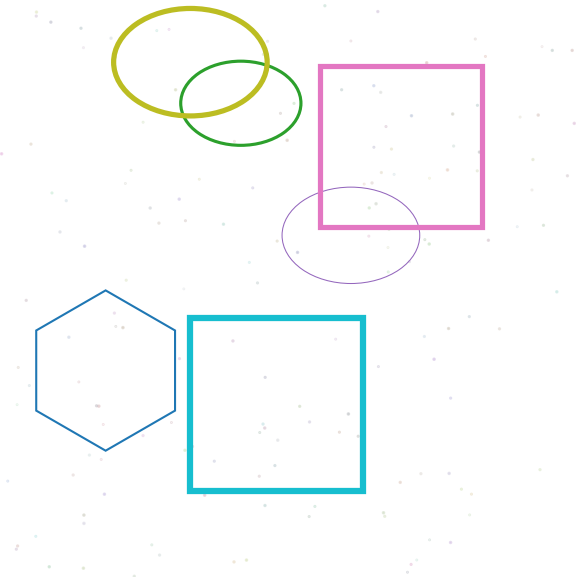[{"shape": "hexagon", "thickness": 1, "radius": 0.69, "center": [0.183, 0.357]}, {"shape": "oval", "thickness": 1.5, "radius": 0.52, "center": [0.417, 0.82]}, {"shape": "oval", "thickness": 0.5, "radius": 0.6, "center": [0.608, 0.592]}, {"shape": "square", "thickness": 2.5, "radius": 0.7, "center": [0.694, 0.746]}, {"shape": "oval", "thickness": 2.5, "radius": 0.66, "center": [0.33, 0.891]}, {"shape": "square", "thickness": 3, "radius": 0.75, "center": [0.479, 0.299]}]